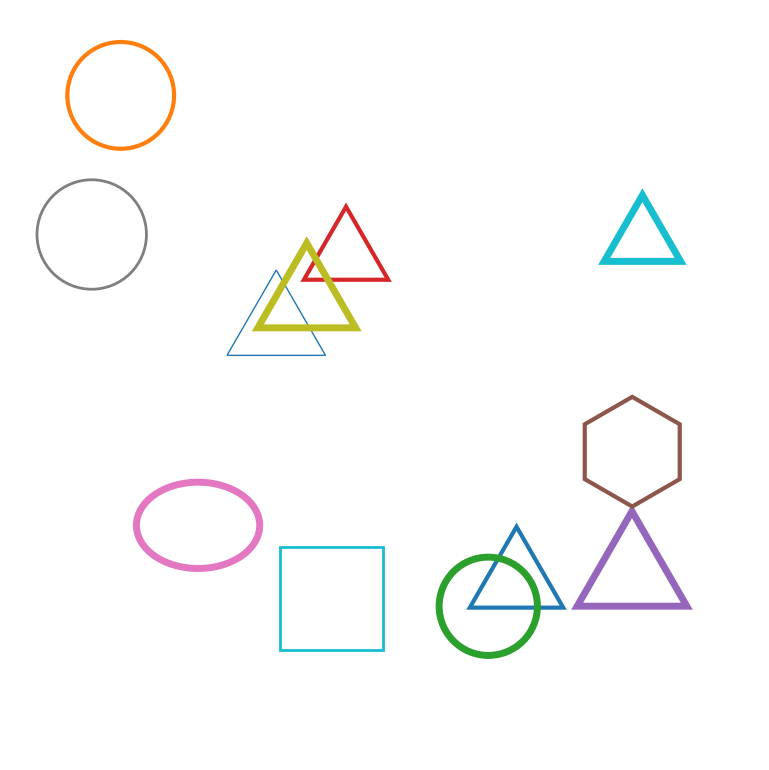[{"shape": "triangle", "thickness": 1.5, "radius": 0.35, "center": [0.671, 0.246]}, {"shape": "triangle", "thickness": 0.5, "radius": 0.37, "center": [0.359, 0.575]}, {"shape": "circle", "thickness": 1.5, "radius": 0.35, "center": [0.157, 0.876]}, {"shape": "circle", "thickness": 2.5, "radius": 0.32, "center": [0.634, 0.213]}, {"shape": "triangle", "thickness": 1.5, "radius": 0.32, "center": [0.449, 0.668]}, {"shape": "triangle", "thickness": 2.5, "radius": 0.41, "center": [0.821, 0.254]}, {"shape": "hexagon", "thickness": 1.5, "radius": 0.36, "center": [0.821, 0.413]}, {"shape": "oval", "thickness": 2.5, "radius": 0.4, "center": [0.257, 0.318]}, {"shape": "circle", "thickness": 1, "radius": 0.36, "center": [0.119, 0.695]}, {"shape": "triangle", "thickness": 2.5, "radius": 0.37, "center": [0.398, 0.611]}, {"shape": "square", "thickness": 1, "radius": 0.34, "center": [0.431, 0.223]}, {"shape": "triangle", "thickness": 2.5, "radius": 0.29, "center": [0.834, 0.689]}]